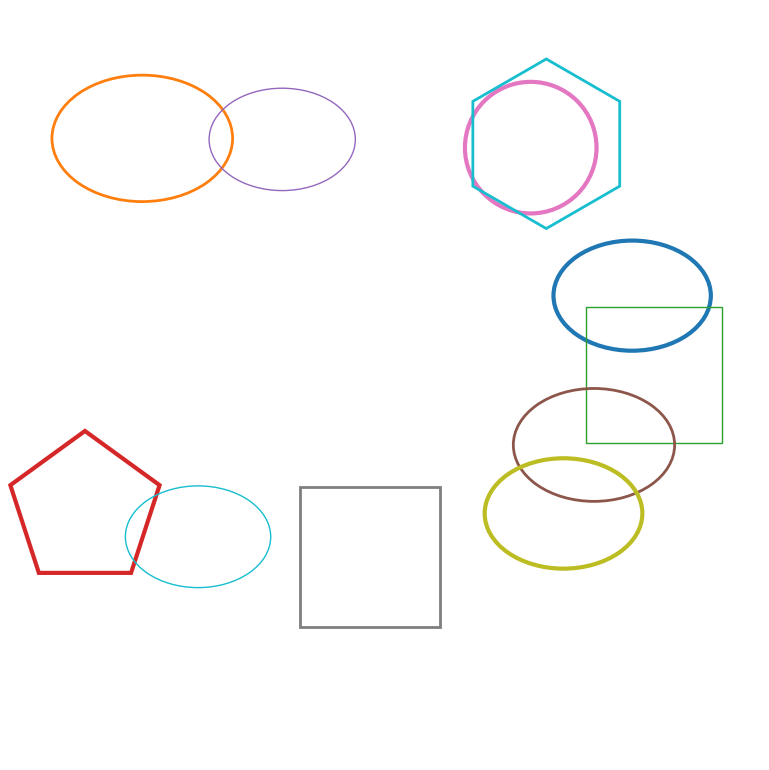[{"shape": "oval", "thickness": 1.5, "radius": 0.51, "center": [0.821, 0.616]}, {"shape": "oval", "thickness": 1, "radius": 0.59, "center": [0.185, 0.82]}, {"shape": "square", "thickness": 0.5, "radius": 0.44, "center": [0.85, 0.513]}, {"shape": "pentagon", "thickness": 1.5, "radius": 0.51, "center": [0.11, 0.338]}, {"shape": "oval", "thickness": 0.5, "radius": 0.47, "center": [0.367, 0.819]}, {"shape": "oval", "thickness": 1, "radius": 0.52, "center": [0.771, 0.422]}, {"shape": "circle", "thickness": 1.5, "radius": 0.43, "center": [0.689, 0.808]}, {"shape": "square", "thickness": 1, "radius": 0.45, "center": [0.48, 0.277]}, {"shape": "oval", "thickness": 1.5, "radius": 0.51, "center": [0.732, 0.333]}, {"shape": "hexagon", "thickness": 1, "radius": 0.55, "center": [0.709, 0.813]}, {"shape": "oval", "thickness": 0.5, "radius": 0.47, "center": [0.257, 0.303]}]